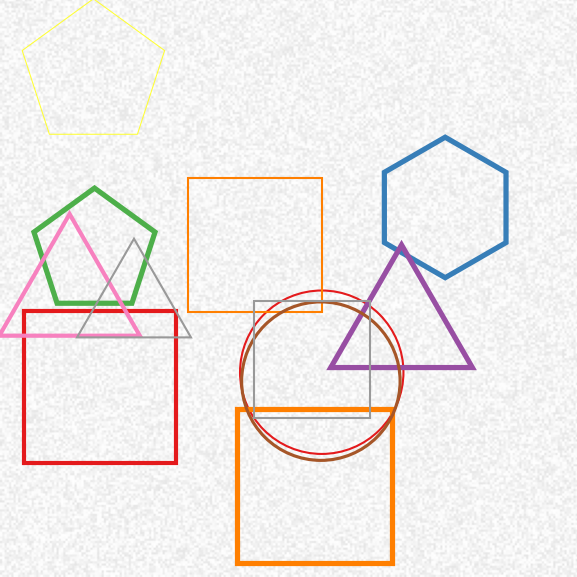[{"shape": "square", "thickness": 2, "radius": 0.66, "center": [0.173, 0.329]}, {"shape": "circle", "thickness": 1, "radius": 0.71, "center": [0.557, 0.355]}, {"shape": "hexagon", "thickness": 2.5, "radius": 0.61, "center": [0.771, 0.64]}, {"shape": "pentagon", "thickness": 2.5, "radius": 0.55, "center": [0.164, 0.563]}, {"shape": "triangle", "thickness": 2.5, "radius": 0.71, "center": [0.695, 0.433]}, {"shape": "square", "thickness": 2.5, "radius": 0.67, "center": [0.544, 0.157]}, {"shape": "square", "thickness": 1, "radius": 0.58, "center": [0.442, 0.575]}, {"shape": "pentagon", "thickness": 0.5, "radius": 0.65, "center": [0.162, 0.872]}, {"shape": "circle", "thickness": 1.5, "radius": 0.69, "center": [0.556, 0.339]}, {"shape": "triangle", "thickness": 2, "radius": 0.7, "center": [0.12, 0.488]}, {"shape": "square", "thickness": 1, "radius": 0.5, "center": [0.54, 0.377]}, {"shape": "triangle", "thickness": 1, "radius": 0.57, "center": [0.232, 0.472]}]